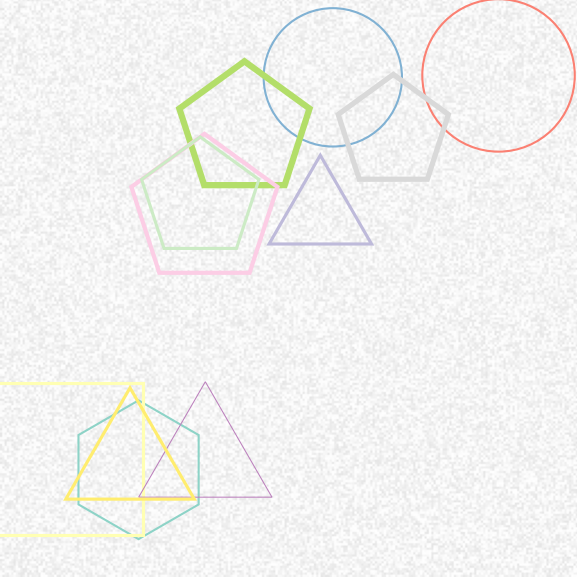[{"shape": "hexagon", "thickness": 1, "radius": 0.6, "center": [0.24, 0.186]}, {"shape": "square", "thickness": 1.5, "radius": 0.65, "center": [0.117, 0.204]}, {"shape": "triangle", "thickness": 1.5, "radius": 0.51, "center": [0.555, 0.628]}, {"shape": "circle", "thickness": 1, "radius": 0.66, "center": [0.863, 0.869]}, {"shape": "circle", "thickness": 1, "radius": 0.6, "center": [0.576, 0.865]}, {"shape": "pentagon", "thickness": 3, "radius": 0.59, "center": [0.423, 0.774]}, {"shape": "pentagon", "thickness": 2, "radius": 0.66, "center": [0.354, 0.634]}, {"shape": "pentagon", "thickness": 2.5, "radius": 0.5, "center": [0.681, 0.77]}, {"shape": "triangle", "thickness": 0.5, "radius": 0.67, "center": [0.356, 0.205]}, {"shape": "pentagon", "thickness": 1.5, "radius": 0.53, "center": [0.347, 0.655]}, {"shape": "triangle", "thickness": 1.5, "radius": 0.64, "center": [0.225, 0.199]}]